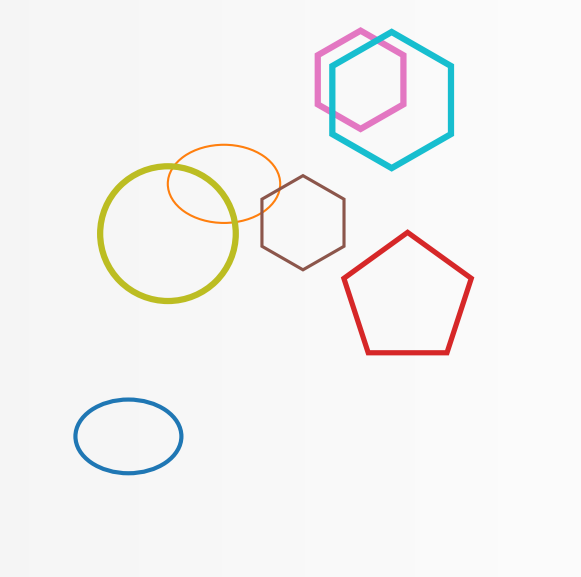[{"shape": "oval", "thickness": 2, "radius": 0.46, "center": [0.221, 0.243]}, {"shape": "oval", "thickness": 1, "radius": 0.48, "center": [0.385, 0.681]}, {"shape": "pentagon", "thickness": 2.5, "radius": 0.58, "center": [0.701, 0.482]}, {"shape": "hexagon", "thickness": 1.5, "radius": 0.41, "center": [0.521, 0.613]}, {"shape": "hexagon", "thickness": 3, "radius": 0.43, "center": [0.62, 0.861]}, {"shape": "circle", "thickness": 3, "radius": 0.58, "center": [0.289, 0.595]}, {"shape": "hexagon", "thickness": 3, "radius": 0.59, "center": [0.674, 0.826]}]